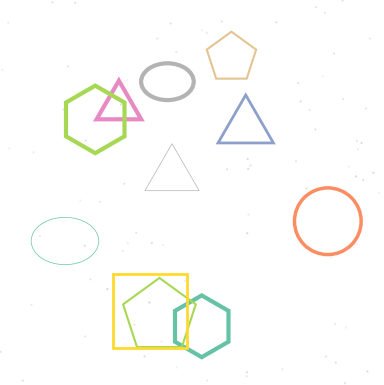[{"shape": "oval", "thickness": 0.5, "radius": 0.44, "center": [0.169, 0.374]}, {"shape": "hexagon", "thickness": 3, "radius": 0.4, "center": [0.524, 0.152]}, {"shape": "circle", "thickness": 2.5, "radius": 0.43, "center": [0.851, 0.425]}, {"shape": "triangle", "thickness": 2, "radius": 0.42, "center": [0.638, 0.67]}, {"shape": "triangle", "thickness": 3, "radius": 0.33, "center": [0.309, 0.724]}, {"shape": "hexagon", "thickness": 3, "radius": 0.44, "center": [0.247, 0.69]}, {"shape": "pentagon", "thickness": 1.5, "radius": 0.5, "center": [0.414, 0.179]}, {"shape": "square", "thickness": 2, "radius": 0.48, "center": [0.39, 0.192]}, {"shape": "pentagon", "thickness": 1.5, "radius": 0.34, "center": [0.601, 0.85]}, {"shape": "triangle", "thickness": 0.5, "radius": 0.41, "center": [0.447, 0.545]}, {"shape": "oval", "thickness": 3, "radius": 0.34, "center": [0.435, 0.788]}]